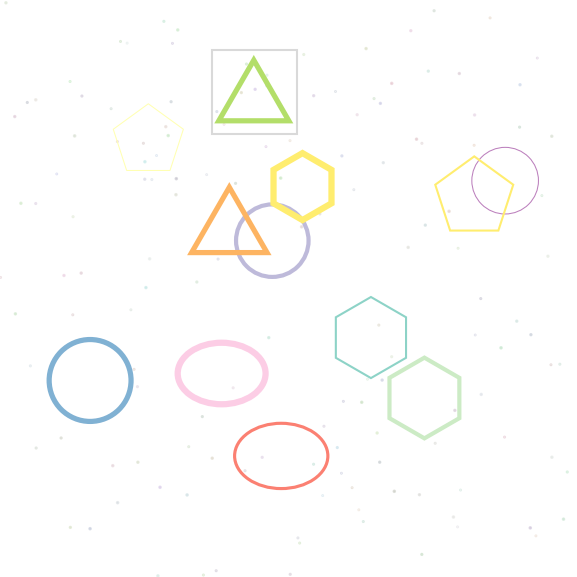[{"shape": "hexagon", "thickness": 1, "radius": 0.35, "center": [0.642, 0.415]}, {"shape": "pentagon", "thickness": 0.5, "radius": 0.32, "center": [0.257, 0.756]}, {"shape": "circle", "thickness": 2, "radius": 0.31, "center": [0.472, 0.582]}, {"shape": "oval", "thickness": 1.5, "radius": 0.4, "center": [0.487, 0.21]}, {"shape": "circle", "thickness": 2.5, "radius": 0.35, "center": [0.156, 0.34]}, {"shape": "triangle", "thickness": 2.5, "radius": 0.38, "center": [0.397, 0.599]}, {"shape": "triangle", "thickness": 2.5, "radius": 0.35, "center": [0.439, 0.825]}, {"shape": "oval", "thickness": 3, "radius": 0.38, "center": [0.384, 0.352]}, {"shape": "square", "thickness": 1, "radius": 0.37, "center": [0.44, 0.839]}, {"shape": "circle", "thickness": 0.5, "radius": 0.29, "center": [0.875, 0.686]}, {"shape": "hexagon", "thickness": 2, "radius": 0.35, "center": [0.735, 0.31]}, {"shape": "hexagon", "thickness": 3, "radius": 0.29, "center": [0.524, 0.676]}, {"shape": "pentagon", "thickness": 1, "radius": 0.36, "center": [0.821, 0.657]}]